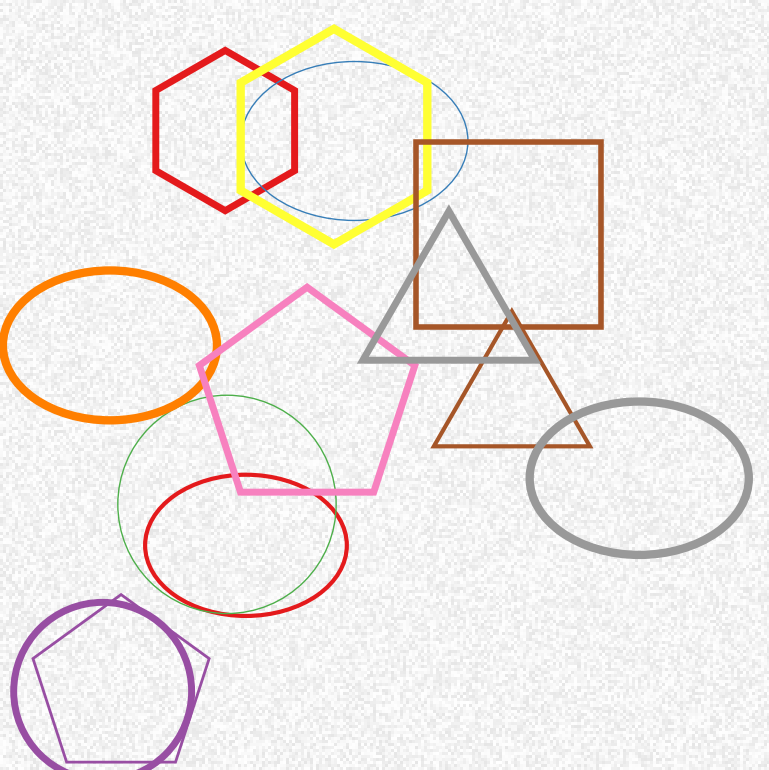[{"shape": "hexagon", "thickness": 2.5, "radius": 0.52, "center": [0.292, 0.83]}, {"shape": "oval", "thickness": 1.5, "radius": 0.65, "center": [0.319, 0.292]}, {"shape": "oval", "thickness": 0.5, "radius": 0.74, "center": [0.46, 0.817]}, {"shape": "circle", "thickness": 0.5, "radius": 0.71, "center": [0.295, 0.345]}, {"shape": "circle", "thickness": 2.5, "radius": 0.58, "center": [0.133, 0.102]}, {"shape": "pentagon", "thickness": 1, "radius": 0.6, "center": [0.157, 0.108]}, {"shape": "oval", "thickness": 3, "radius": 0.7, "center": [0.143, 0.551]}, {"shape": "hexagon", "thickness": 3, "radius": 0.7, "center": [0.434, 0.823]}, {"shape": "square", "thickness": 2, "radius": 0.6, "center": [0.661, 0.695]}, {"shape": "triangle", "thickness": 1.5, "radius": 0.58, "center": [0.665, 0.479]}, {"shape": "pentagon", "thickness": 2.5, "radius": 0.74, "center": [0.399, 0.48]}, {"shape": "triangle", "thickness": 2.5, "radius": 0.65, "center": [0.583, 0.597]}, {"shape": "oval", "thickness": 3, "radius": 0.71, "center": [0.83, 0.379]}]